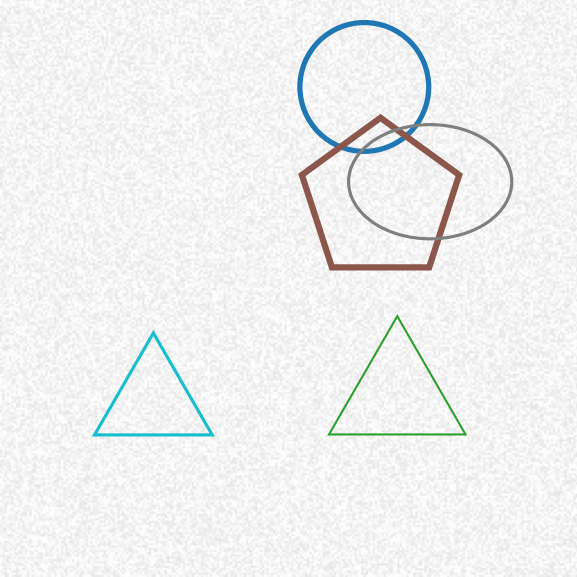[{"shape": "circle", "thickness": 2.5, "radius": 0.56, "center": [0.631, 0.849]}, {"shape": "triangle", "thickness": 1, "radius": 0.68, "center": [0.688, 0.315]}, {"shape": "pentagon", "thickness": 3, "radius": 0.72, "center": [0.659, 0.652]}, {"shape": "oval", "thickness": 1.5, "radius": 0.71, "center": [0.745, 0.684]}, {"shape": "triangle", "thickness": 1.5, "radius": 0.59, "center": [0.266, 0.305]}]